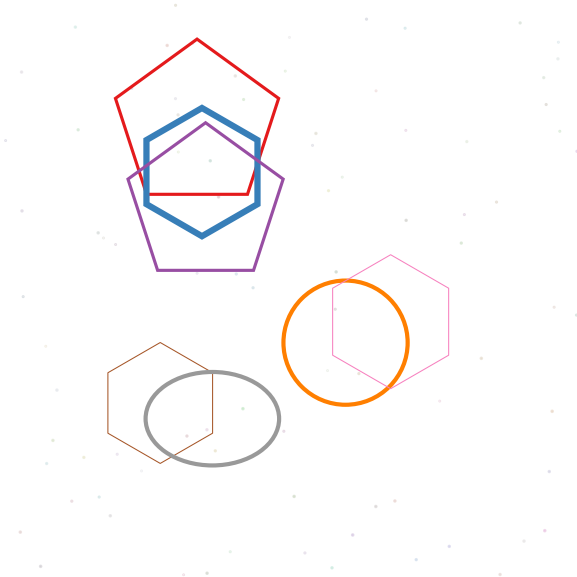[{"shape": "pentagon", "thickness": 1.5, "radius": 0.74, "center": [0.341, 0.783]}, {"shape": "hexagon", "thickness": 3, "radius": 0.56, "center": [0.35, 0.701]}, {"shape": "pentagon", "thickness": 1.5, "radius": 0.71, "center": [0.356, 0.645]}, {"shape": "circle", "thickness": 2, "radius": 0.54, "center": [0.598, 0.406]}, {"shape": "hexagon", "thickness": 0.5, "radius": 0.52, "center": [0.277, 0.301]}, {"shape": "hexagon", "thickness": 0.5, "radius": 0.58, "center": [0.676, 0.442]}, {"shape": "oval", "thickness": 2, "radius": 0.58, "center": [0.368, 0.274]}]